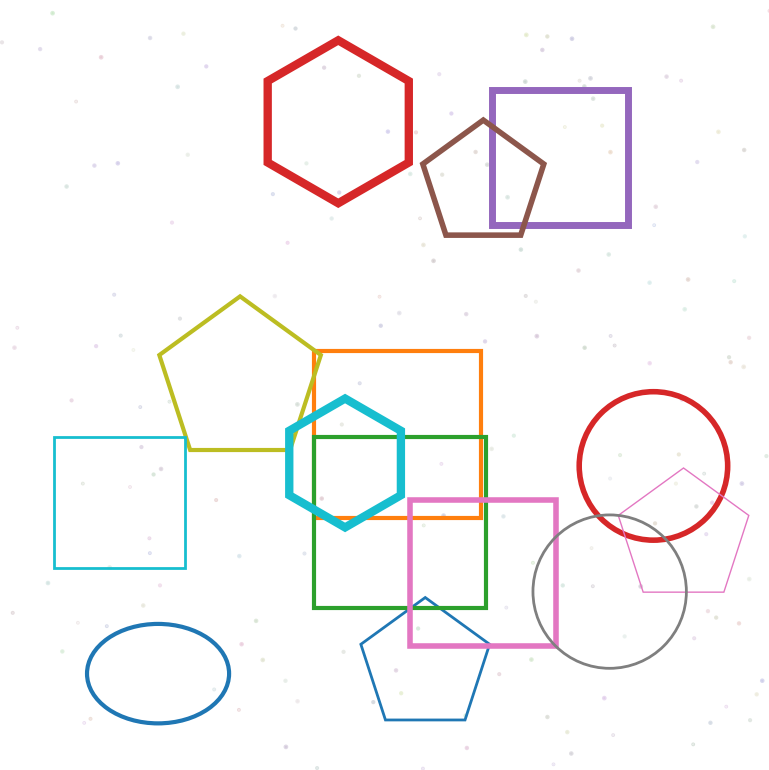[{"shape": "pentagon", "thickness": 1, "radius": 0.44, "center": [0.552, 0.136]}, {"shape": "oval", "thickness": 1.5, "radius": 0.46, "center": [0.205, 0.125]}, {"shape": "square", "thickness": 1.5, "radius": 0.54, "center": [0.516, 0.435]}, {"shape": "square", "thickness": 1.5, "radius": 0.56, "center": [0.519, 0.321]}, {"shape": "hexagon", "thickness": 3, "radius": 0.53, "center": [0.439, 0.842]}, {"shape": "circle", "thickness": 2, "radius": 0.48, "center": [0.849, 0.395]}, {"shape": "square", "thickness": 2.5, "radius": 0.44, "center": [0.727, 0.795]}, {"shape": "pentagon", "thickness": 2, "radius": 0.41, "center": [0.628, 0.761]}, {"shape": "square", "thickness": 2, "radius": 0.47, "center": [0.627, 0.256]}, {"shape": "pentagon", "thickness": 0.5, "radius": 0.45, "center": [0.888, 0.303]}, {"shape": "circle", "thickness": 1, "radius": 0.5, "center": [0.792, 0.232]}, {"shape": "pentagon", "thickness": 1.5, "radius": 0.55, "center": [0.312, 0.505]}, {"shape": "square", "thickness": 1, "radius": 0.43, "center": [0.155, 0.348]}, {"shape": "hexagon", "thickness": 3, "radius": 0.42, "center": [0.448, 0.399]}]